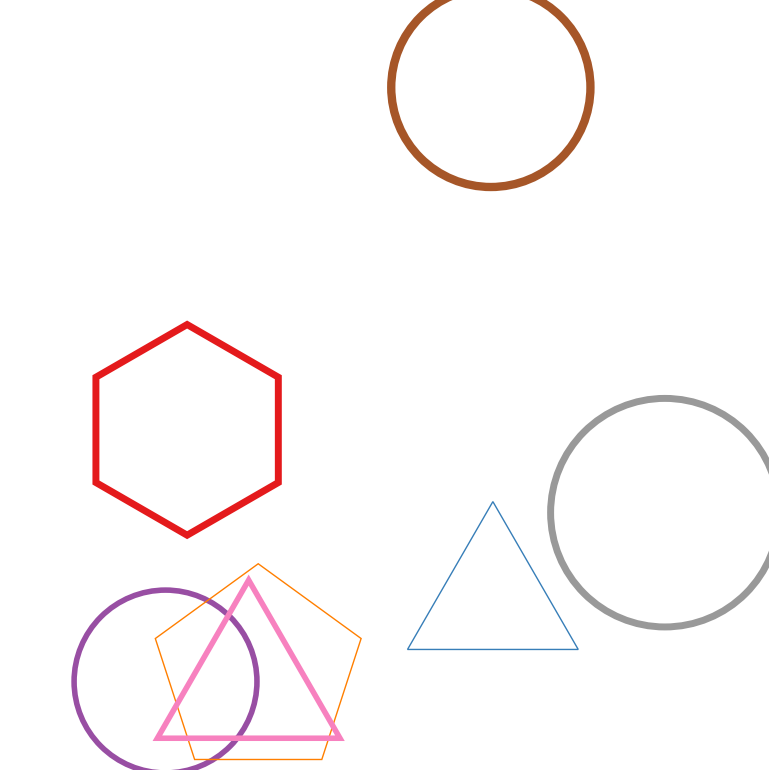[{"shape": "hexagon", "thickness": 2.5, "radius": 0.68, "center": [0.243, 0.442]}, {"shape": "triangle", "thickness": 0.5, "radius": 0.64, "center": [0.64, 0.221]}, {"shape": "circle", "thickness": 2, "radius": 0.59, "center": [0.215, 0.115]}, {"shape": "pentagon", "thickness": 0.5, "radius": 0.7, "center": [0.335, 0.127]}, {"shape": "circle", "thickness": 3, "radius": 0.65, "center": [0.637, 0.886]}, {"shape": "triangle", "thickness": 2, "radius": 0.68, "center": [0.323, 0.11]}, {"shape": "circle", "thickness": 2.5, "radius": 0.74, "center": [0.863, 0.334]}]